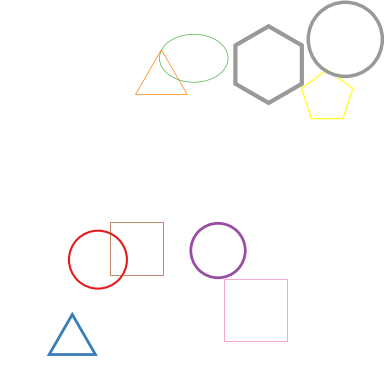[{"shape": "circle", "thickness": 1.5, "radius": 0.38, "center": [0.254, 0.326]}, {"shape": "triangle", "thickness": 2, "radius": 0.35, "center": [0.188, 0.114]}, {"shape": "oval", "thickness": 0.5, "radius": 0.45, "center": [0.503, 0.849]}, {"shape": "circle", "thickness": 2, "radius": 0.35, "center": [0.566, 0.349]}, {"shape": "triangle", "thickness": 0.5, "radius": 0.39, "center": [0.419, 0.793]}, {"shape": "pentagon", "thickness": 1, "radius": 0.35, "center": [0.85, 0.749]}, {"shape": "square", "thickness": 0.5, "radius": 0.35, "center": [0.354, 0.355]}, {"shape": "square", "thickness": 0.5, "radius": 0.4, "center": [0.664, 0.195]}, {"shape": "hexagon", "thickness": 3, "radius": 0.5, "center": [0.698, 0.832]}, {"shape": "circle", "thickness": 2.5, "radius": 0.48, "center": [0.897, 0.898]}]